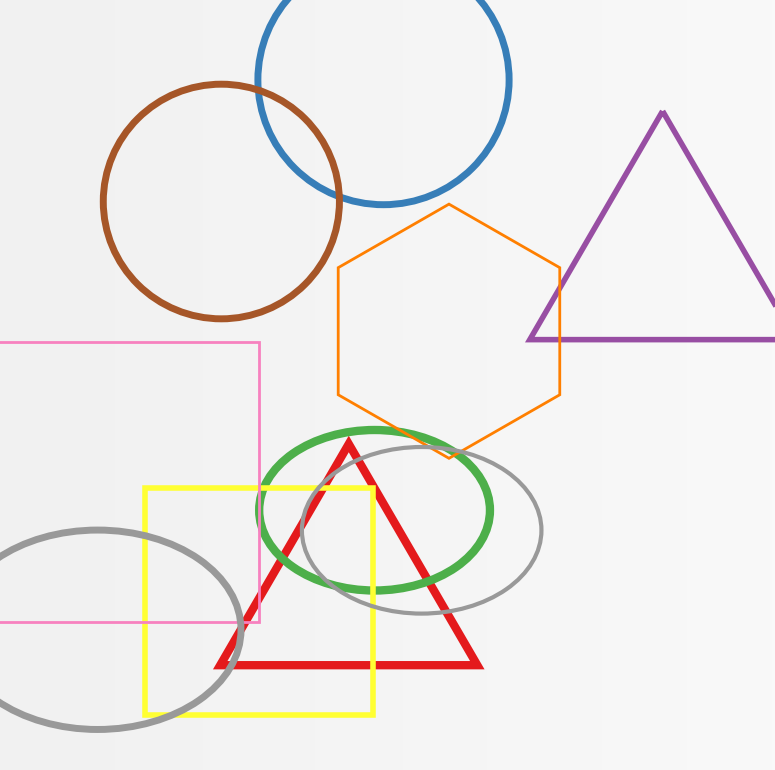[{"shape": "triangle", "thickness": 3, "radius": 0.96, "center": [0.45, 0.232]}, {"shape": "circle", "thickness": 2.5, "radius": 0.81, "center": [0.495, 0.896]}, {"shape": "oval", "thickness": 3, "radius": 0.74, "center": [0.483, 0.337]}, {"shape": "triangle", "thickness": 2, "radius": 0.99, "center": [0.855, 0.658]}, {"shape": "hexagon", "thickness": 1, "radius": 0.83, "center": [0.579, 0.57]}, {"shape": "square", "thickness": 2, "radius": 0.74, "center": [0.334, 0.219]}, {"shape": "circle", "thickness": 2.5, "radius": 0.76, "center": [0.286, 0.738]}, {"shape": "square", "thickness": 1, "radius": 0.91, "center": [0.152, 0.374]}, {"shape": "oval", "thickness": 2.5, "radius": 0.92, "center": [0.126, 0.182]}, {"shape": "oval", "thickness": 1.5, "radius": 0.77, "center": [0.544, 0.311]}]